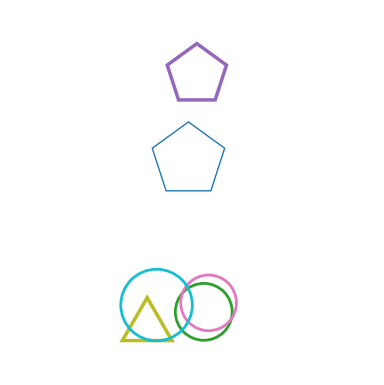[{"shape": "pentagon", "thickness": 1, "radius": 0.49, "center": [0.49, 0.584]}, {"shape": "circle", "thickness": 2, "radius": 0.37, "center": [0.529, 0.19]}, {"shape": "pentagon", "thickness": 2.5, "radius": 0.4, "center": [0.511, 0.806]}, {"shape": "circle", "thickness": 2, "radius": 0.36, "center": [0.542, 0.213]}, {"shape": "triangle", "thickness": 2.5, "radius": 0.37, "center": [0.382, 0.153]}, {"shape": "circle", "thickness": 2, "radius": 0.46, "center": [0.407, 0.208]}]